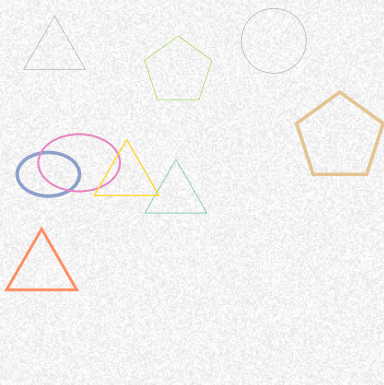[{"shape": "triangle", "thickness": 0.5, "radius": 0.47, "center": [0.457, 0.493]}, {"shape": "triangle", "thickness": 2, "radius": 0.53, "center": [0.108, 0.3]}, {"shape": "oval", "thickness": 2.5, "radius": 0.4, "center": [0.126, 0.547]}, {"shape": "oval", "thickness": 1.5, "radius": 0.53, "center": [0.206, 0.577]}, {"shape": "pentagon", "thickness": 0.5, "radius": 0.46, "center": [0.463, 0.815]}, {"shape": "triangle", "thickness": 1, "radius": 0.48, "center": [0.329, 0.541]}, {"shape": "pentagon", "thickness": 2.5, "radius": 0.59, "center": [0.883, 0.643]}, {"shape": "circle", "thickness": 0.5, "radius": 0.42, "center": [0.711, 0.894]}, {"shape": "triangle", "thickness": 0.5, "radius": 0.46, "center": [0.142, 0.866]}]